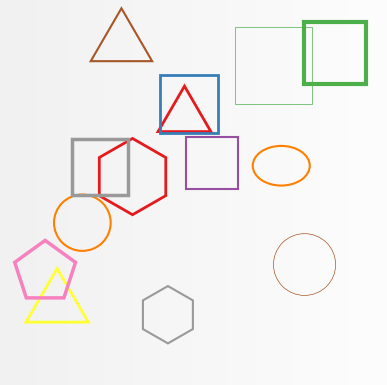[{"shape": "triangle", "thickness": 2, "radius": 0.39, "center": [0.476, 0.698]}, {"shape": "hexagon", "thickness": 2, "radius": 0.5, "center": [0.342, 0.541]}, {"shape": "square", "thickness": 2, "radius": 0.37, "center": [0.487, 0.73]}, {"shape": "square", "thickness": 3, "radius": 0.4, "center": [0.865, 0.863]}, {"shape": "square", "thickness": 0.5, "radius": 0.5, "center": [0.706, 0.83]}, {"shape": "square", "thickness": 1.5, "radius": 0.34, "center": [0.546, 0.576]}, {"shape": "oval", "thickness": 1.5, "radius": 0.37, "center": [0.726, 0.57]}, {"shape": "circle", "thickness": 1.5, "radius": 0.37, "center": [0.212, 0.422]}, {"shape": "triangle", "thickness": 2, "radius": 0.46, "center": [0.148, 0.21]}, {"shape": "triangle", "thickness": 1.5, "radius": 0.46, "center": [0.313, 0.887]}, {"shape": "circle", "thickness": 0.5, "radius": 0.4, "center": [0.786, 0.313]}, {"shape": "pentagon", "thickness": 2.5, "radius": 0.41, "center": [0.116, 0.293]}, {"shape": "hexagon", "thickness": 1.5, "radius": 0.37, "center": [0.433, 0.183]}, {"shape": "square", "thickness": 2.5, "radius": 0.36, "center": [0.258, 0.567]}]